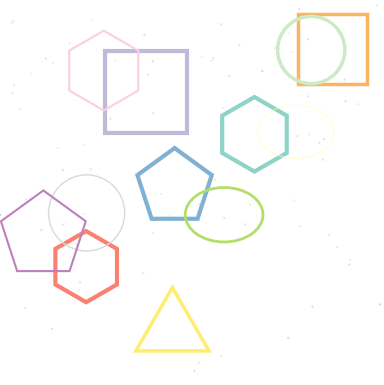[{"shape": "hexagon", "thickness": 3, "radius": 0.48, "center": [0.661, 0.651]}, {"shape": "oval", "thickness": 0.5, "radius": 0.49, "center": [0.769, 0.658]}, {"shape": "square", "thickness": 3, "radius": 0.53, "center": [0.379, 0.762]}, {"shape": "hexagon", "thickness": 3, "radius": 0.46, "center": [0.224, 0.307]}, {"shape": "pentagon", "thickness": 3, "radius": 0.51, "center": [0.454, 0.514]}, {"shape": "square", "thickness": 2.5, "radius": 0.45, "center": [0.865, 0.873]}, {"shape": "oval", "thickness": 2, "radius": 0.5, "center": [0.582, 0.442]}, {"shape": "hexagon", "thickness": 1.5, "radius": 0.52, "center": [0.27, 0.817]}, {"shape": "circle", "thickness": 1, "radius": 0.49, "center": [0.225, 0.447]}, {"shape": "pentagon", "thickness": 1.5, "radius": 0.58, "center": [0.113, 0.389]}, {"shape": "circle", "thickness": 2.5, "radius": 0.44, "center": [0.808, 0.87]}, {"shape": "triangle", "thickness": 2.5, "radius": 0.55, "center": [0.448, 0.143]}]